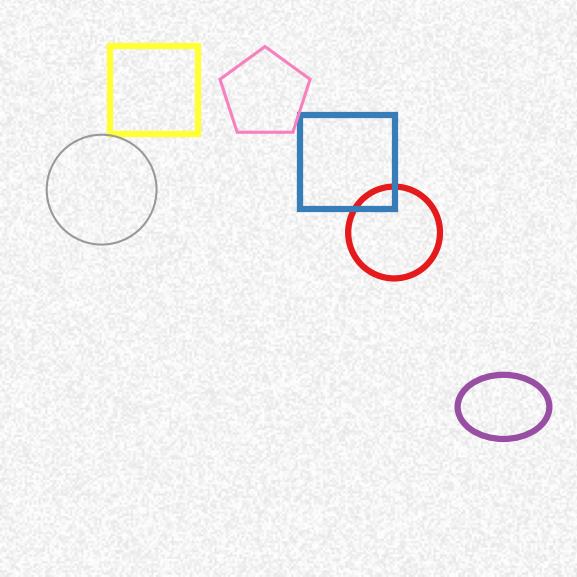[{"shape": "circle", "thickness": 3, "radius": 0.4, "center": [0.682, 0.597]}, {"shape": "square", "thickness": 3, "radius": 0.41, "center": [0.602, 0.718]}, {"shape": "oval", "thickness": 3, "radius": 0.4, "center": [0.872, 0.295]}, {"shape": "square", "thickness": 3, "radius": 0.38, "center": [0.266, 0.843]}, {"shape": "pentagon", "thickness": 1.5, "radius": 0.41, "center": [0.459, 0.836]}, {"shape": "circle", "thickness": 1, "radius": 0.48, "center": [0.176, 0.671]}]